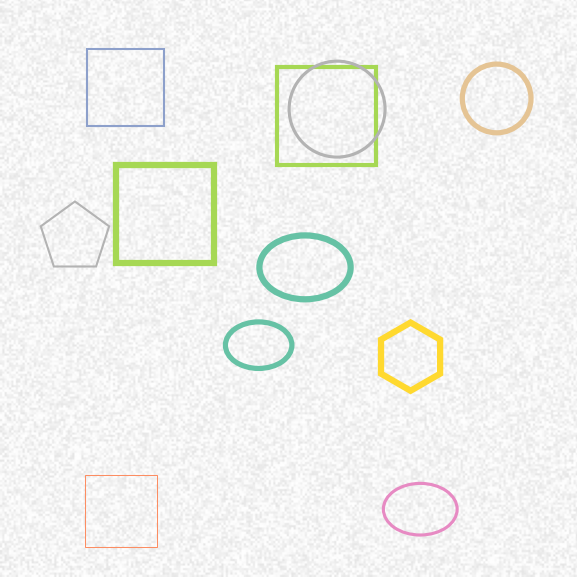[{"shape": "oval", "thickness": 3, "radius": 0.39, "center": [0.528, 0.536]}, {"shape": "oval", "thickness": 2.5, "radius": 0.29, "center": [0.448, 0.401]}, {"shape": "square", "thickness": 0.5, "radius": 0.31, "center": [0.209, 0.114]}, {"shape": "square", "thickness": 1, "radius": 0.33, "center": [0.218, 0.847]}, {"shape": "oval", "thickness": 1.5, "radius": 0.32, "center": [0.728, 0.117]}, {"shape": "square", "thickness": 3, "radius": 0.42, "center": [0.285, 0.629]}, {"shape": "square", "thickness": 2, "radius": 0.42, "center": [0.565, 0.798]}, {"shape": "hexagon", "thickness": 3, "radius": 0.3, "center": [0.711, 0.382]}, {"shape": "circle", "thickness": 2.5, "radius": 0.3, "center": [0.86, 0.829]}, {"shape": "pentagon", "thickness": 1, "radius": 0.31, "center": [0.13, 0.588]}, {"shape": "circle", "thickness": 1.5, "radius": 0.42, "center": [0.584, 0.81]}]